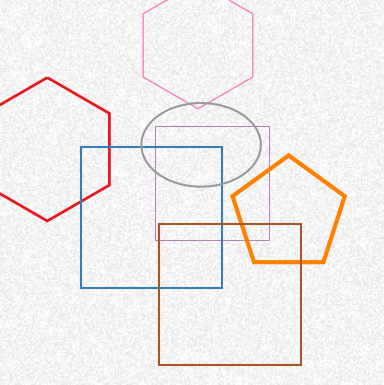[{"shape": "hexagon", "thickness": 2, "radius": 0.93, "center": [0.123, 0.612]}, {"shape": "square", "thickness": 1.5, "radius": 0.92, "center": [0.393, 0.435]}, {"shape": "square", "thickness": 0.5, "radius": 0.74, "center": [0.55, 0.525]}, {"shape": "pentagon", "thickness": 3, "radius": 0.77, "center": [0.75, 0.443]}, {"shape": "square", "thickness": 1.5, "radius": 0.92, "center": [0.598, 0.236]}, {"shape": "hexagon", "thickness": 1, "radius": 0.82, "center": [0.514, 0.882]}, {"shape": "oval", "thickness": 1.5, "radius": 0.78, "center": [0.522, 0.624]}]